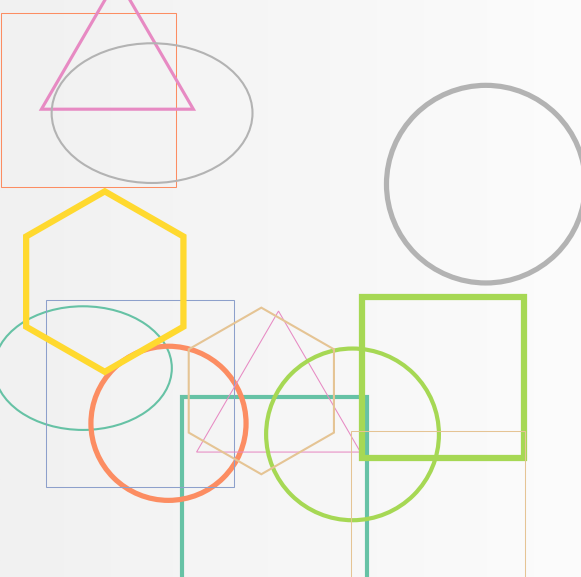[{"shape": "oval", "thickness": 1, "radius": 0.76, "center": [0.143, 0.362]}, {"shape": "square", "thickness": 2, "radius": 0.79, "center": [0.472, 0.153]}, {"shape": "circle", "thickness": 2.5, "radius": 0.67, "center": [0.29, 0.266]}, {"shape": "square", "thickness": 0.5, "radius": 0.75, "center": [0.153, 0.826]}, {"shape": "square", "thickness": 0.5, "radius": 0.81, "center": [0.24, 0.318]}, {"shape": "triangle", "thickness": 1.5, "radius": 0.75, "center": [0.202, 0.885]}, {"shape": "triangle", "thickness": 0.5, "radius": 0.81, "center": [0.479, 0.298]}, {"shape": "circle", "thickness": 2, "radius": 0.74, "center": [0.606, 0.247]}, {"shape": "square", "thickness": 3, "radius": 0.7, "center": [0.761, 0.345]}, {"shape": "hexagon", "thickness": 3, "radius": 0.78, "center": [0.18, 0.512]}, {"shape": "square", "thickness": 0.5, "radius": 0.75, "center": [0.753, 0.103]}, {"shape": "hexagon", "thickness": 1, "radius": 0.72, "center": [0.45, 0.322]}, {"shape": "oval", "thickness": 1, "radius": 0.86, "center": [0.262, 0.803]}, {"shape": "circle", "thickness": 2.5, "radius": 0.86, "center": [0.836, 0.68]}]